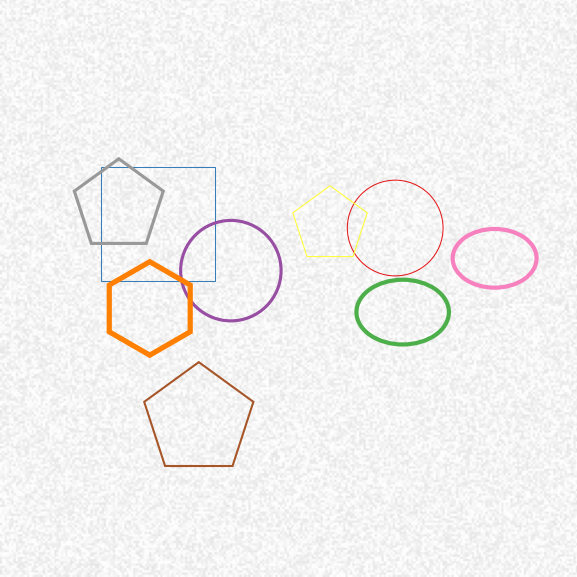[{"shape": "circle", "thickness": 0.5, "radius": 0.41, "center": [0.684, 0.604]}, {"shape": "square", "thickness": 0.5, "radius": 0.49, "center": [0.273, 0.611]}, {"shape": "oval", "thickness": 2, "radius": 0.4, "center": [0.697, 0.459]}, {"shape": "circle", "thickness": 1.5, "radius": 0.43, "center": [0.4, 0.53]}, {"shape": "hexagon", "thickness": 2.5, "radius": 0.4, "center": [0.259, 0.465]}, {"shape": "pentagon", "thickness": 0.5, "radius": 0.34, "center": [0.571, 0.61]}, {"shape": "pentagon", "thickness": 1, "radius": 0.5, "center": [0.344, 0.273]}, {"shape": "oval", "thickness": 2, "radius": 0.36, "center": [0.857, 0.552]}, {"shape": "pentagon", "thickness": 1.5, "radius": 0.4, "center": [0.206, 0.643]}]